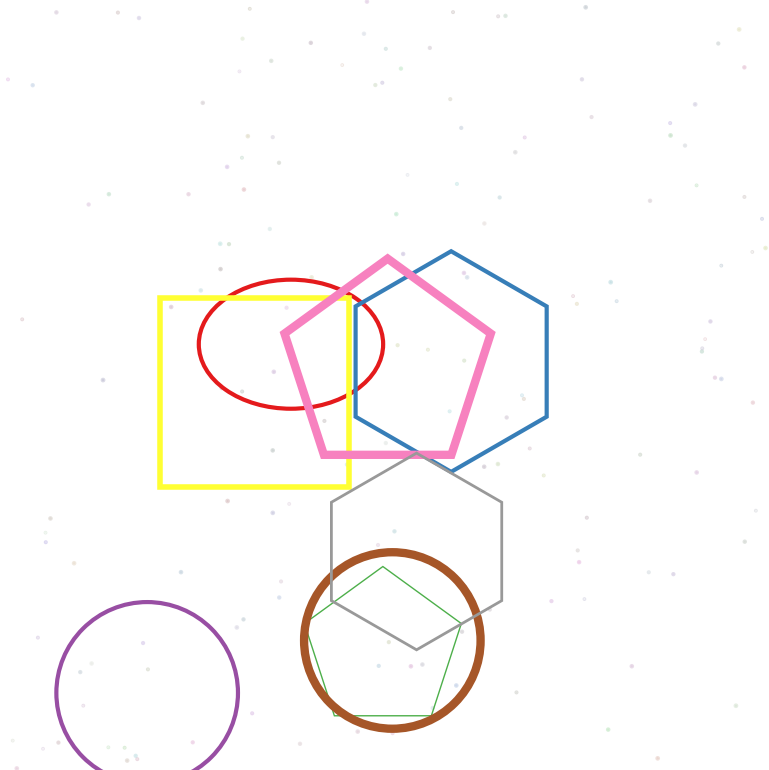[{"shape": "oval", "thickness": 1.5, "radius": 0.6, "center": [0.378, 0.553]}, {"shape": "hexagon", "thickness": 1.5, "radius": 0.72, "center": [0.586, 0.53]}, {"shape": "pentagon", "thickness": 0.5, "radius": 0.54, "center": [0.497, 0.157]}, {"shape": "circle", "thickness": 1.5, "radius": 0.59, "center": [0.191, 0.1]}, {"shape": "square", "thickness": 2, "radius": 0.61, "center": [0.331, 0.491]}, {"shape": "circle", "thickness": 3, "radius": 0.57, "center": [0.51, 0.168]}, {"shape": "pentagon", "thickness": 3, "radius": 0.7, "center": [0.503, 0.523]}, {"shape": "hexagon", "thickness": 1, "radius": 0.64, "center": [0.541, 0.284]}]